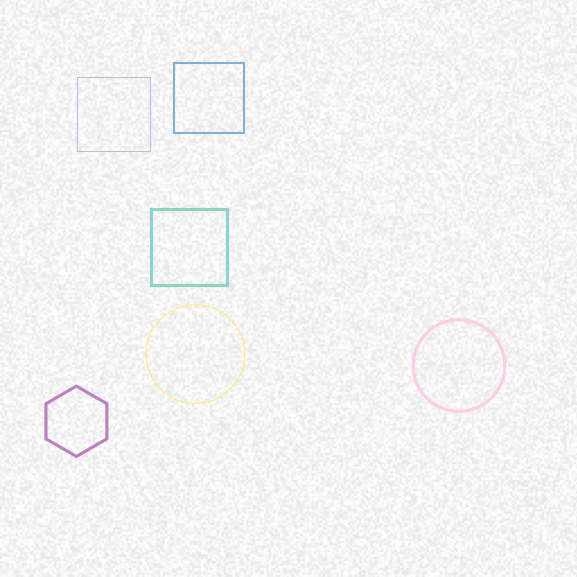[{"shape": "square", "thickness": 1.5, "radius": 0.33, "center": [0.327, 0.571]}, {"shape": "square", "thickness": 0.5, "radius": 0.32, "center": [0.197, 0.802]}, {"shape": "square", "thickness": 1, "radius": 0.3, "center": [0.361, 0.83]}, {"shape": "circle", "thickness": 1.5, "radius": 0.4, "center": [0.795, 0.366]}, {"shape": "hexagon", "thickness": 1.5, "radius": 0.3, "center": [0.132, 0.27]}, {"shape": "circle", "thickness": 0.5, "radius": 0.43, "center": [0.338, 0.386]}]